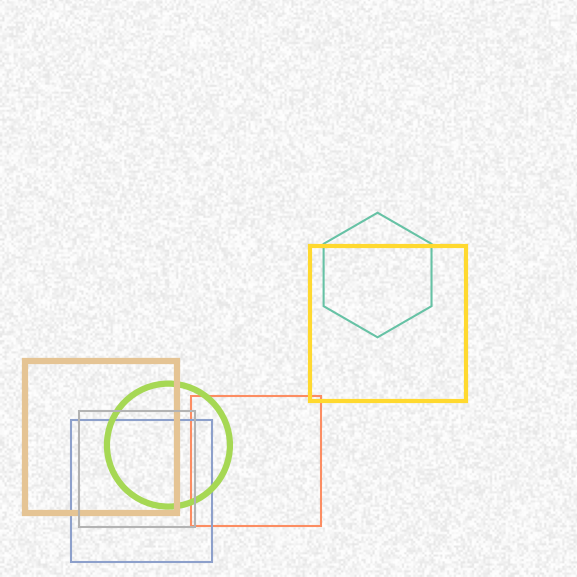[{"shape": "hexagon", "thickness": 1, "radius": 0.54, "center": [0.654, 0.523]}, {"shape": "square", "thickness": 1, "radius": 0.56, "center": [0.443, 0.201]}, {"shape": "square", "thickness": 1, "radius": 0.61, "center": [0.246, 0.149]}, {"shape": "circle", "thickness": 3, "radius": 0.53, "center": [0.292, 0.228]}, {"shape": "square", "thickness": 2, "radius": 0.67, "center": [0.672, 0.439]}, {"shape": "square", "thickness": 3, "radius": 0.66, "center": [0.175, 0.243]}, {"shape": "square", "thickness": 1, "radius": 0.5, "center": [0.238, 0.188]}]